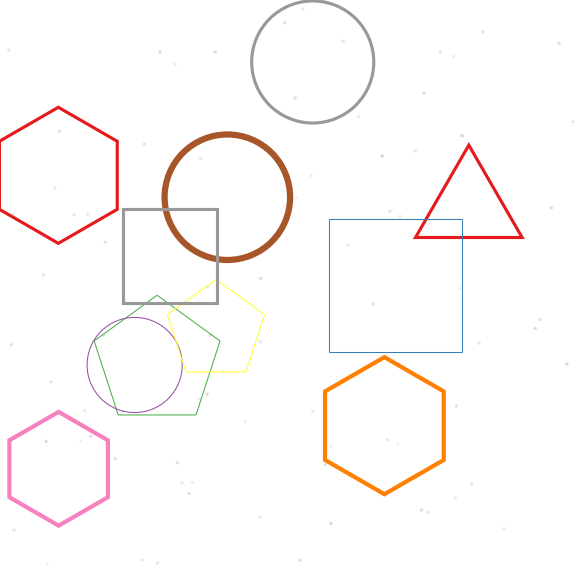[{"shape": "hexagon", "thickness": 1.5, "radius": 0.59, "center": [0.101, 0.696]}, {"shape": "triangle", "thickness": 1.5, "radius": 0.53, "center": [0.812, 0.641]}, {"shape": "square", "thickness": 0.5, "radius": 0.57, "center": [0.684, 0.504]}, {"shape": "pentagon", "thickness": 0.5, "radius": 0.57, "center": [0.272, 0.373]}, {"shape": "circle", "thickness": 0.5, "radius": 0.41, "center": [0.233, 0.367]}, {"shape": "hexagon", "thickness": 2, "radius": 0.59, "center": [0.666, 0.262]}, {"shape": "pentagon", "thickness": 0.5, "radius": 0.44, "center": [0.374, 0.427]}, {"shape": "circle", "thickness": 3, "radius": 0.54, "center": [0.394, 0.658]}, {"shape": "hexagon", "thickness": 2, "radius": 0.49, "center": [0.102, 0.187]}, {"shape": "square", "thickness": 1.5, "radius": 0.41, "center": [0.295, 0.556]}, {"shape": "circle", "thickness": 1.5, "radius": 0.53, "center": [0.542, 0.892]}]